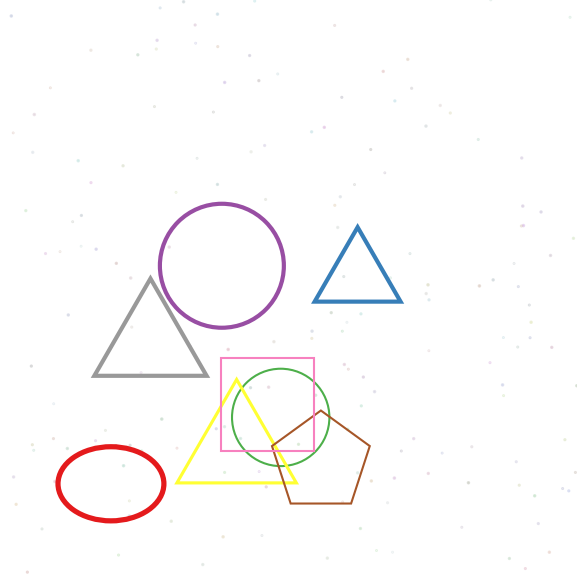[{"shape": "oval", "thickness": 2.5, "radius": 0.46, "center": [0.192, 0.161]}, {"shape": "triangle", "thickness": 2, "radius": 0.43, "center": [0.619, 0.52]}, {"shape": "circle", "thickness": 1, "radius": 0.42, "center": [0.486, 0.276]}, {"shape": "circle", "thickness": 2, "radius": 0.54, "center": [0.384, 0.539]}, {"shape": "triangle", "thickness": 1.5, "radius": 0.6, "center": [0.41, 0.223]}, {"shape": "pentagon", "thickness": 1, "radius": 0.45, "center": [0.556, 0.199]}, {"shape": "square", "thickness": 1, "radius": 0.4, "center": [0.464, 0.298]}, {"shape": "triangle", "thickness": 2, "radius": 0.56, "center": [0.261, 0.405]}]